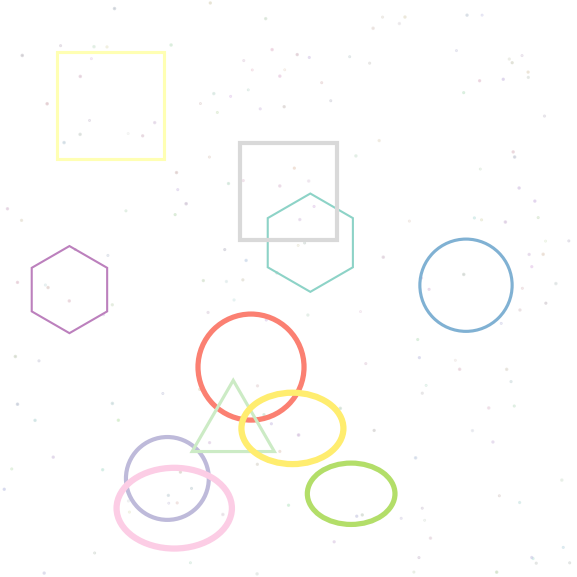[{"shape": "hexagon", "thickness": 1, "radius": 0.43, "center": [0.537, 0.579]}, {"shape": "square", "thickness": 1.5, "radius": 0.46, "center": [0.191, 0.817]}, {"shape": "circle", "thickness": 2, "radius": 0.36, "center": [0.29, 0.171]}, {"shape": "circle", "thickness": 2.5, "radius": 0.46, "center": [0.435, 0.364]}, {"shape": "circle", "thickness": 1.5, "radius": 0.4, "center": [0.807, 0.505]}, {"shape": "oval", "thickness": 2.5, "radius": 0.38, "center": [0.608, 0.144]}, {"shape": "oval", "thickness": 3, "radius": 0.5, "center": [0.302, 0.119]}, {"shape": "square", "thickness": 2, "radius": 0.42, "center": [0.5, 0.667]}, {"shape": "hexagon", "thickness": 1, "radius": 0.38, "center": [0.12, 0.498]}, {"shape": "triangle", "thickness": 1.5, "radius": 0.41, "center": [0.404, 0.258]}, {"shape": "oval", "thickness": 3, "radius": 0.44, "center": [0.506, 0.257]}]